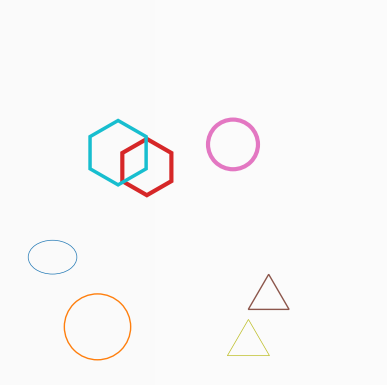[{"shape": "oval", "thickness": 0.5, "radius": 0.31, "center": [0.136, 0.332]}, {"shape": "circle", "thickness": 1, "radius": 0.43, "center": [0.252, 0.151]}, {"shape": "hexagon", "thickness": 3, "radius": 0.37, "center": [0.379, 0.566]}, {"shape": "triangle", "thickness": 1, "radius": 0.3, "center": [0.693, 0.227]}, {"shape": "circle", "thickness": 3, "radius": 0.32, "center": [0.601, 0.625]}, {"shape": "triangle", "thickness": 0.5, "radius": 0.31, "center": [0.641, 0.108]}, {"shape": "hexagon", "thickness": 2.5, "radius": 0.42, "center": [0.305, 0.603]}]